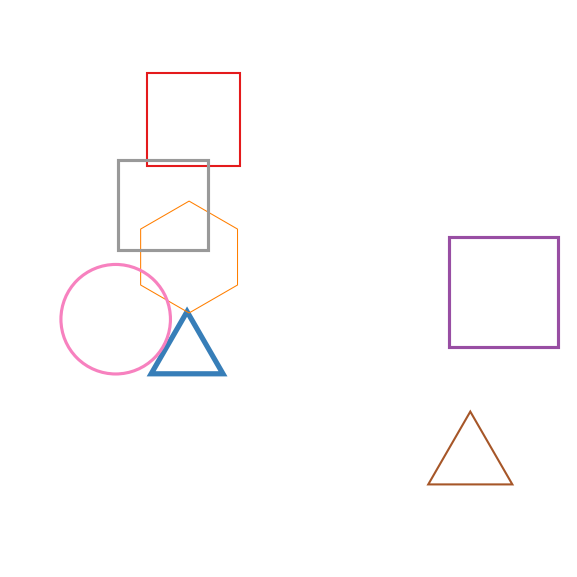[{"shape": "square", "thickness": 1, "radius": 0.4, "center": [0.335, 0.793]}, {"shape": "triangle", "thickness": 2.5, "radius": 0.36, "center": [0.324, 0.388]}, {"shape": "square", "thickness": 1.5, "radius": 0.47, "center": [0.871, 0.493]}, {"shape": "hexagon", "thickness": 0.5, "radius": 0.48, "center": [0.327, 0.554]}, {"shape": "triangle", "thickness": 1, "radius": 0.42, "center": [0.814, 0.202]}, {"shape": "circle", "thickness": 1.5, "radius": 0.47, "center": [0.2, 0.446]}, {"shape": "square", "thickness": 1.5, "radius": 0.39, "center": [0.282, 0.644]}]